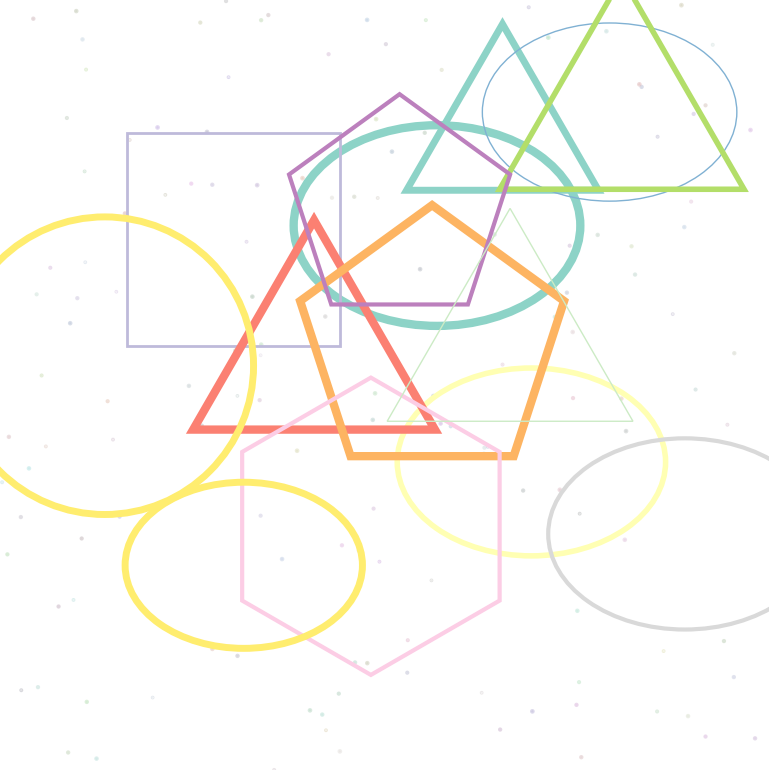[{"shape": "oval", "thickness": 3, "radius": 0.93, "center": [0.568, 0.707]}, {"shape": "triangle", "thickness": 2.5, "radius": 0.72, "center": [0.653, 0.825]}, {"shape": "oval", "thickness": 2, "radius": 0.87, "center": [0.69, 0.4]}, {"shape": "square", "thickness": 1, "radius": 0.69, "center": [0.303, 0.689]}, {"shape": "triangle", "thickness": 3, "radius": 0.91, "center": [0.408, 0.533]}, {"shape": "oval", "thickness": 0.5, "radius": 0.83, "center": [0.792, 0.854]}, {"shape": "pentagon", "thickness": 3, "radius": 0.9, "center": [0.561, 0.553]}, {"shape": "triangle", "thickness": 2, "radius": 0.92, "center": [0.808, 0.846]}, {"shape": "hexagon", "thickness": 1.5, "radius": 0.97, "center": [0.482, 0.317]}, {"shape": "oval", "thickness": 1.5, "radius": 0.89, "center": [0.889, 0.307]}, {"shape": "pentagon", "thickness": 1.5, "radius": 0.75, "center": [0.519, 0.727]}, {"shape": "triangle", "thickness": 0.5, "radius": 0.92, "center": [0.662, 0.545]}, {"shape": "oval", "thickness": 2.5, "radius": 0.77, "center": [0.317, 0.266]}, {"shape": "circle", "thickness": 2.5, "radius": 0.97, "center": [0.136, 0.525]}]